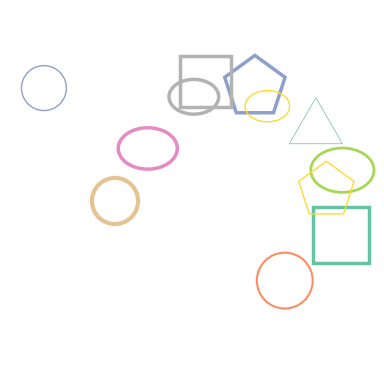[{"shape": "triangle", "thickness": 0.5, "radius": 0.4, "center": [0.82, 0.666]}, {"shape": "square", "thickness": 2.5, "radius": 0.36, "center": [0.886, 0.39]}, {"shape": "circle", "thickness": 1.5, "radius": 0.36, "center": [0.74, 0.271]}, {"shape": "circle", "thickness": 1, "radius": 0.29, "center": [0.114, 0.771]}, {"shape": "pentagon", "thickness": 2.5, "radius": 0.41, "center": [0.662, 0.774]}, {"shape": "oval", "thickness": 2.5, "radius": 0.38, "center": [0.384, 0.614]}, {"shape": "oval", "thickness": 2, "radius": 0.41, "center": [0.889, 0.558]}, {"shape": "pentagon", "thickness": 1, "radius": 0.38, "center": [0.848, 0.506]}, {"shape": "oval", "thickness": 1, "radius": 0.29, "center": [0.695, 0.724]}, {"shape": "circle", "thickness": 3, "radius": 0.3, "center": [0.299, 0.478]}, {"shape": "oval", "thickness": 2.5, "radius": 0.32, "center": [0.503, 0.749]}, {"shape": "square", "thickness": 2.5, "radius": 0.33, "center": [0.534, 0.788]}]